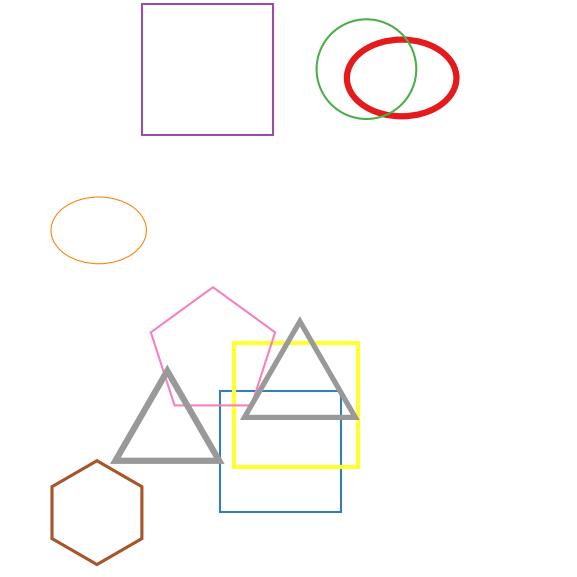[{"shape": "oval", "thickness": 3, "radius": 0.47, "center": [0.696, 0.864]}, {"shape": "square", "thickness": 1, "radius": 0.53, "center": [0.485, 0.217]}, {"shape": "circle", "thickness": 1, "radius": 0.43, "center": [0.635, 0.879]}, {"shape": "square", "thickness": 1, "radius": 0.57, "center": [0.359, 0.879]}, {"shape": "oval", "thickness": 0.5, "radius": 0.41, "center": [0.171, 0.6]}, {"shape": "square", "thickness": 2, "radius": 0.54, "center": [0.512, 0.298]}, {"shape": "hexagon", "thickness": 1.5, "radius": 0.45, "center": [0.168, 0.111]}, {"shape": "pentagon", "thickness": 1, "radius": 0.57, "center": [0.369, 0.389]}, {"shape": "triangle", "thickness": 3, "radius": 0.52, "center": [0.29, 0.253]}, {"shape": "triangle", "thickness": 2.5, "radius": 0.55, "center": [0.519, 0.332]}]